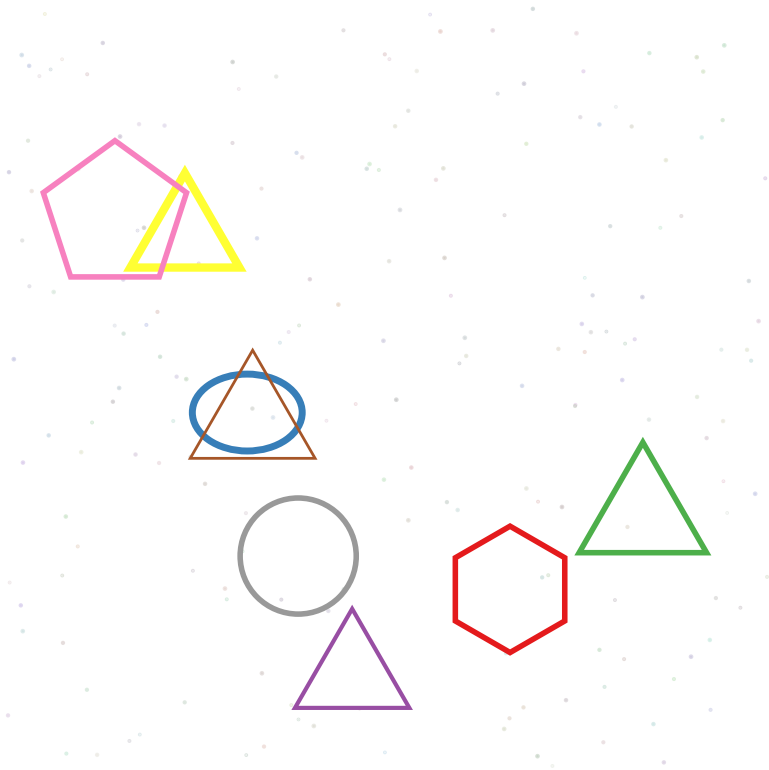[{"shape": "hexagon", "thickness": 2, "radius": 0.41, "center": [0.662, 0.235]}, {"shape": "oval", "thickness": 2.5, "radius": 0.36, "center": [0.321, 0.464]}, {"shape": "triangle", "thickness": 2, "radius": 0.48, "center": [0.835, 0.33]}, {"shape": "triangle", "thickness": 1.5, "radius": 0.43, "center": [0.457, 0.124]}, {"shape": "triangle", "thickness": 3, "radius": 0.41, "center": [0.24, 0.693]}, {"shape": "triangle", "thickness": 1, "radius": 0.47, "center": [0.328, 0.452]}, {"shape": "pentagon", "thickness": 2, "radius": 0.49, "center": [0.149, 0.72]}, {"shape": "circle", "thickness": 2, "radius": 0.38, "center": [0.387, 0.278]}]